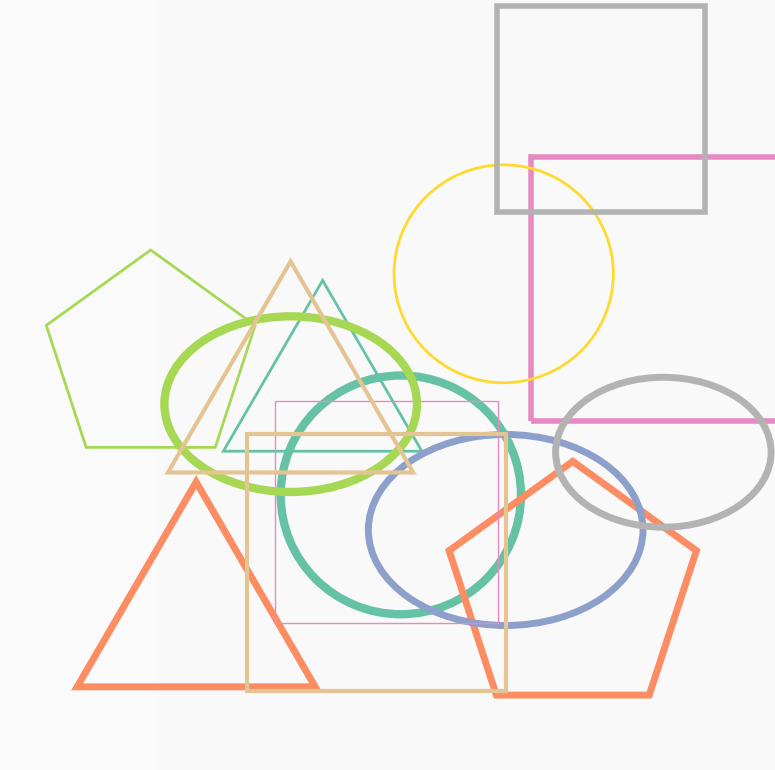[{"shape": "circle", "thickness": 3, "radius": 0.78, "center": [0.517, 0.357]}, {"shape": "triangle", "thickness": 1, "radius": 0.74, "center": [0.416, 0.488]}, {"shape": "triangle", "thickness": 2.5, "radius": 0.89, "center": [0.253, 0.197]}, {"shape": "pentagon", "thickness": 2.5, "radius": 0.84, "center": [0.739, 0.233]}, {"shape": "oval", "thickness": 2.5, "radius": 0.89, "center": [0.652, 0.312]}, {"shape": "square", "thickness": 0.5, "radius": 0.72, "center": [0.499, 0.335]}, {"shape": "square", "thickness": 2, "radius": 0.86, "center": [0.857, 0.625]}, {"shape": "pentagon", "thickness": 1, "radius": 0.71, "center": [0.194, 0.534]}, {"shape": "oval", "thickness": 3, "radius": 0.81, "center": [0.375, 0.475]}, {"shape": "circle", "thickness": 1, "radius": 0.71, "center": [0.65, 0.644]}, {"shape": "triangle", "thickness": 1.5, "radius": 0.91, "center": [0.375, 0.478]}, {"shape": "square", "thickness": 1.5, "radius": 0.83, "center": [0.486, 0.269]}, {"shape": "square", "thickness": 2, "radius": 0.67, "center": [0.776, 0.859]}, {"shape": "oval", "thickness": 2.5, "radius": 0.7, "center": [0.856, 0.413]}]